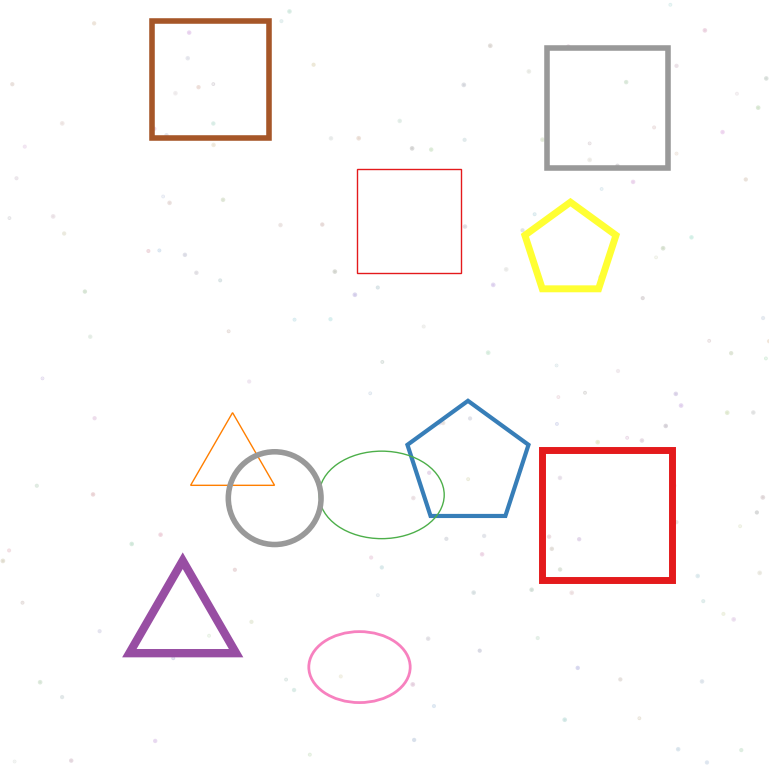[{"shape": "square", "thickness": 2.5, "radius": 0.42, "center": [0.788, 0.331]}, {"shape": "square", "thickness": 0.5, "radius": 0.34, "center": [0.531, 0.714]}, {"shape": "pentagon", "thickness": 1.5, "radius": 0.41, "center": [0.608, 0.397]}, {"shape": "oval", "thickness": 0.5, "radius": 0.41, "center": [0.496, 0.357]}, {"shape": "triangle", "thickness": 3, "radius": 0.4, "center": [0.237, 0.192]}, {"shape": "triangle", "thickness": 0.5, "radius": 0.31, "center": [0.302, 0.401]}, {"shape": "pentagon", "thickness": 2.5, "radius": 0.31, "center": [0.741, 0.675]}, {"shape": "square", "thickness": 2, "radius": 0.38, "center": [0.273, 0.897]}, {"shape": "oval", "thickness": 1, "radius": 0.33, "center": [0.467, 0.134]}, {"shape": "circle", "thickness": 2, "radius": 0.3, "center": [0.357, 0.353]}, {"shape": "square", "thickness": 2, "radius": 0.39, "center": [0.789, 0.86]}]